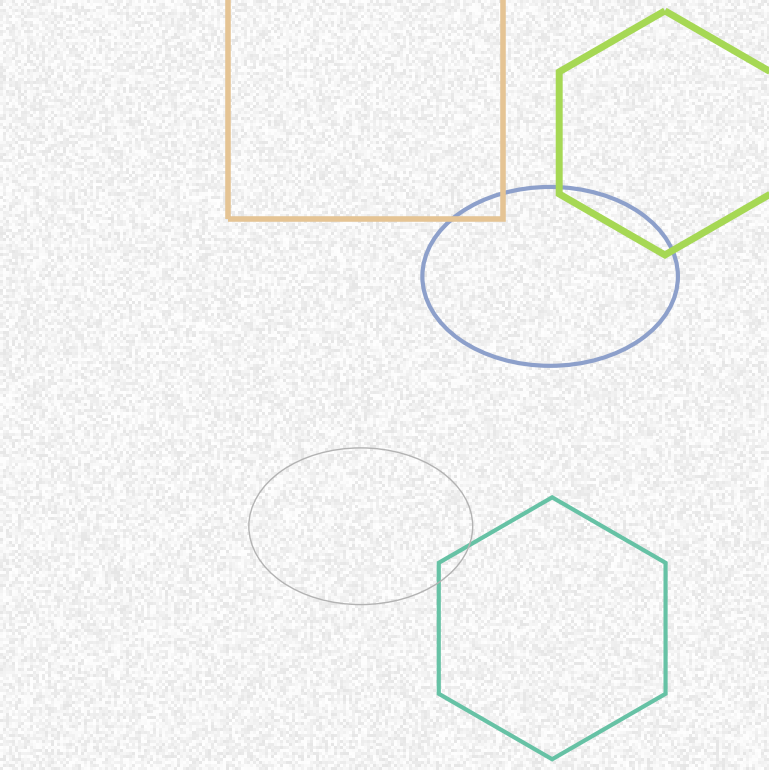[{"shape": "hexagon", "thickness": 1.5, "radius": 0.85, "center": [0.717, 0.184]}, {"shape": "oval", "thickness": 1.5, "radius": 0.83, "center": [0.714, 0.641]}, {"shape": "hexagon", "thickness": 2.5, "radius": 0.79, "center": [0.864, 0.827]}, {"shape": "square", "thickness": 2, "radius": 0.89, "center": [0.475, 0.895]}, {"shape": "oval", "thickness": 0.5, "radius": 0.73, "center": [0.469, 0.317]}]